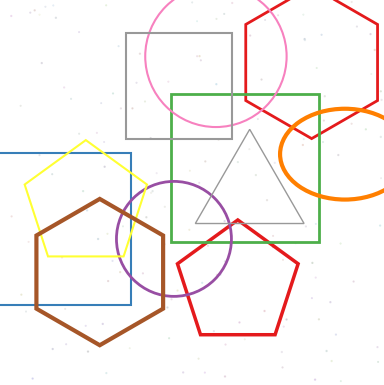[{"shape": "pentagon", "thickness": 2.5, "radius": 0.82, "center": [0.618, 0.264]}, {"shape": "hexagon", "thickness": 2, "radius": 0.99, "center": [0.809, 0.838]}, {"shape": "square", "thickness": 1.5, "radius": 0.99, "center": [0.143, 0.406]}, {"shape": "square", "thickness": 2, "radius": 0.96, "center": [0.637, 0.564]}, {"shape": "circle", "thickness": 2, "radius": 0.75, "center": [0.452, 0.38]}, {"shape": "oval", "thickness": 3, "radius": 0.84, "center": [0.896, 0.6]}, {"shape": "pentagon", "thickness": 1.5, "radius": 0.84, "center": [0.223, 0.469]}, {"shape": "hexagon", "thickness": 3, "radius": 0.95, "center": [0.259, 0.293]}, {"shape": "circle", "thickness": 1.5, "radius": 0.92, "center": [0.561, 0.854]}, {"shape": "square", "thickness": 1.5, "radius": 0.69, "center": [0.465, 0.776]}, {"shape": "triangle", "thickness": 1, "radius": 0.82, "center": [0.649, 0.501]}]